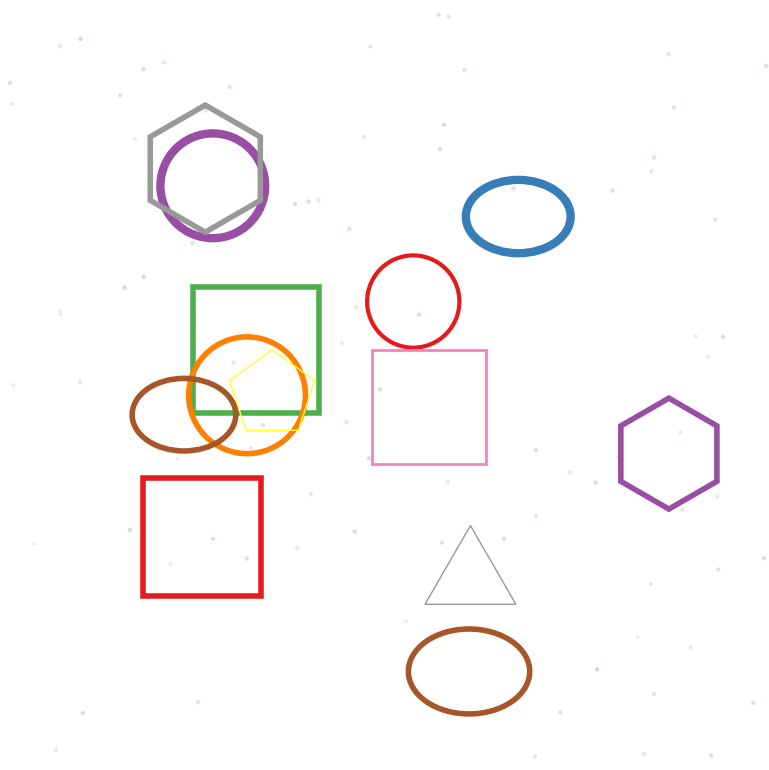[{"shape": "circle", "thickness": 1.5, "radius": 0.3, "center": [0.537, 0.608]}, {"shape": "square", "thickness": 2, "radius": 0.38, "center": [0.263, 0.302]}, {"shape": "oval", "thickness": 3, "radius": 0.34, "center": [0.673, 0.719]}, {"shape": "square", "thickness": 2, "radius": 0.41, "center": [0.333, 0.546]}, {"shape": "hexagon", "thickness": 2, "radius": 0.36, "center": [0.869, 0.411]}, {"shape": "circle", "thickness": 3, "radius": 0.34, "center": [0.276, 0.759]}, {"shape": "circle", "thickness": 2, "radius": 0.38, "center": [0.321, 0.487]}, {"shape": "pentagon", "thickness": 0.5, "radius": 0.29, "center": [0.353, 0.488]}, {"shape": "oval", "thickness": 2, "radius": 0.34, "center": [0.239, 0.461]}, {"shape": "oval", "thickness": 2, "radius": 0.39, "center": [0.609, 0.128]}, {"shape": "square", "thickness": 1, "radius": 0.37, "center": [0.557, 0.472]}, {"shape": "triangle", "thickness": 0.5, "radius": 0.34, "center": [0.611, 0.249]}, {"shape": "hexagon", "thickness": 2, "radius": 0.41, "center": [0.267, 0.781]}]